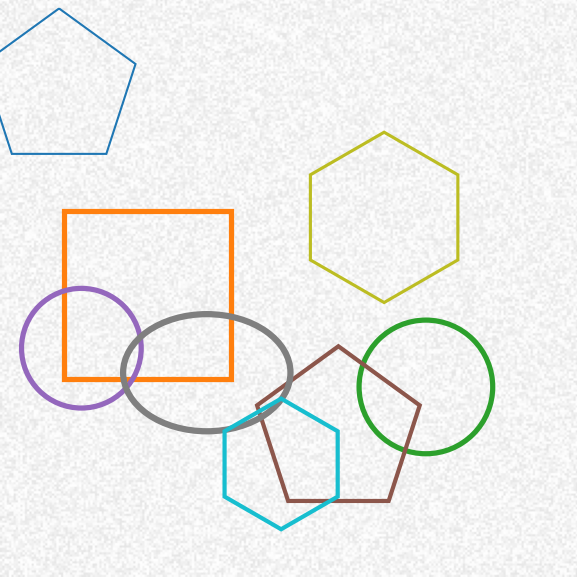[{"shape": "pentagon", "thickness": 1, "radius": 0.7, "center": [0.102, 0.845]}, {"shape": "square", "thickness": 2.5, "radius": 0.72, "center": [0.255, 0.489]}, {"shape": "circle", "thickness": 2.5, "radius": 0.58, "center": [0.737, 0.329]}, {"shape": "circle", "thickness": 2.5, "radius": 0.52, "center": [0.141, 0.396]}, {"shape": "pentagon", "thickness": 2, "radius": 0.74, "center": [0.586, 0.251]}, {"shape": "oval", "thickness": 3, "radius": 0.72, "center": [0.358, 0.354]}, {"shape": "hexagon", "thickness": 1.5, "radius": 0.74, "center": [0.665, 0.623]}, {"shape": "hexagon", "thickness": 2, "radius": 0.57, "center": [0.487, 0.196]}]